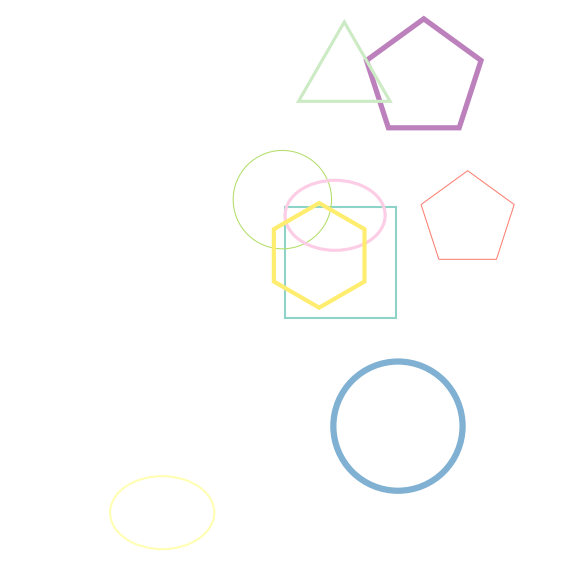[{"shape": "square", "thickness": 1, "radius": 0.48, "center": [0.59, 0.544]}, {"shape": "oval", "thickness": 1, "radius": 0.45, "center": [0.281, 0.111]}, {"shape": "pentagon", "thickness": 0.5, "radius": 0.42, "center": [0.81, 0.619]}, {"shape": "circle", "thickness": 3, "radius": 0.56, "center": [0.689, 0.261]}, {"shape": "circle", "thickness": 0.5, "radius": 0.43, "center": [0.489, 0.653]}, {"shape": "oval", "thickness": 1.5, "radius": 0.43, "center": [0.58, 0.626]}, {"shape": "pentagon", "thickness": 2.5, "radius": 0.52, "center": [0.734, 0.862]}, {"shape": "triangle", "thickness": 1.5, "radius": 0.46, "center": [0.596, 0.869]}, {"shape": "hexagon", "thickness": 2, "radius": 0.45, "center": [0.553, 0.557]}]